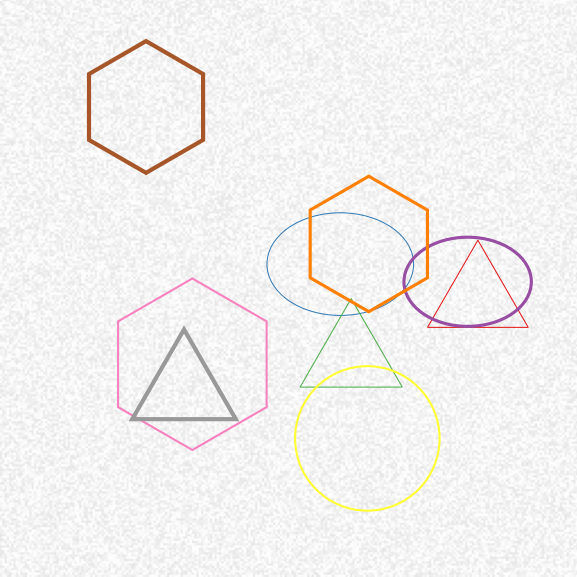[{"shape": "triangle", "thickness": 0.5, "radius": 0.5, "center": [0.827, 0.483]}, {"shape": "oval", "thickness": 0.5, "radius": 0.63, "center": [0.589, 0.542]}, {"shape": "triangle", "thickness": 0.5, "radius": 0.51, "center": [0.608, 0.38]}, {"shape": "oval", "thickness": 1.5, "radius": 0.55, "center": [0.81, 0.511]}, {"shape": "hexagon", "thickness": 1.5, "radius": 0.59, "center": [0.639, 0.577]}, {"shape": "circle", "thickness": 1, "radius": 0.63, "center": [0.636, 0.24]}, {"shape": "hexagon", "thickness": 2, "radius": 0.57, "center": [0.253, 0.814]}, {"shape": "hexagon", "thickness": 1, "radius": 0.74, "center": [0.333, 0.368]}, {"shape": "triangle", "thickness": 2, "radius": 0.52, "center": [0.319, 0.325]}]